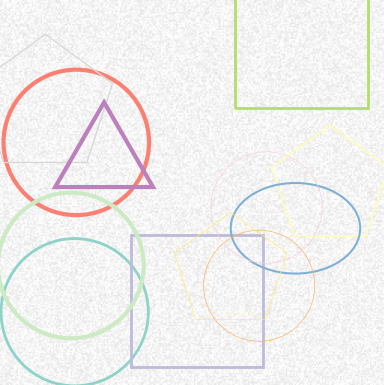[{"shape": "circle", "thickness": 2, "radius": 0.96, "center": [0.194, 0.189]}, {"shape": "pentagon", "thickness": 1, "radius": 0.79, "center": [0.857, 0.516]}, {"shape": "square", "thickness": 2, "radius": 0.86, "center": [0.512, 0.218]}, {"shape": "circle", "thickness": 3, "radius": 0.94, "center": [0.198, 0.63]}, {"shape": "oval", "thickness": 1.5, "radius": 0.84, "center": [0.767, 0.407]}, {"shape": "circle", "thickness": 0.5, "radius": 0.72, "center": [0.673, 0.258]}, {"shape": "square", "thickness": 2, "radius": 0.86, "center": [0.782, 0.892]}, {"shape": "circle", "thickness": 0.5, "radius": 0.72, "center": [0.692, 0.461]}, {"shape": "pentagon", "thickness": 1, "radius": 0.92, "center": [0.118, 0.727]}, {"shape": "triangle", "thickness": 3, "radius": 0.73, "center": [0.27, 0.587]}, {"shape": "circle", "thickness": 3, "radius": 0.95, "center": [0.184, 0.31]}, {"shape": "pentagon", "thickness": 0.5, "radius": 0.77, "center": [0.599, 0.295]}]